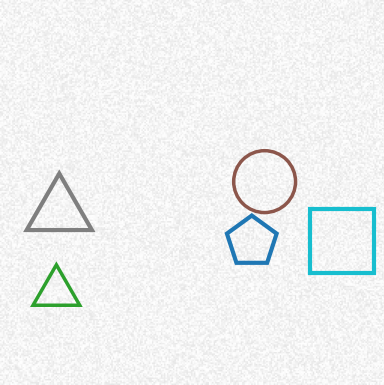[{"shape": "pentagon", "thickness": 3, "radius": 0.34, "center": [0.654, 0.372]}, {"shape": "triangle", "thickness": 2.5, "radius": 0.35, "center": [0.146, 0.242]}, {"shape": "circle", "thickness": 2.5, "radius": 0.4, "center": [0.687, 0.528]}, {"shape": "triangle", "thickness": 3, "radius": 0.49, "center": [0.154, 0.451]}, {"shape": "square", "thickness": 3, "radius": 0.42, "center": [0.889, 0.375]}]